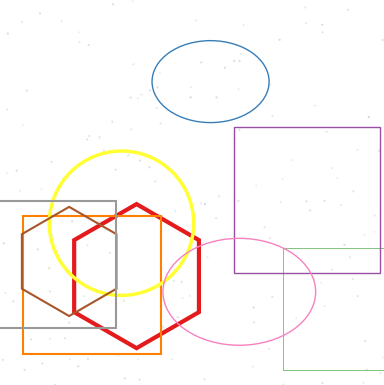[{"shape": "hexagon", "thickness": 3, "radius": 0.94, "center": [0.355, 0.283]}, {"shape": "oval", "thickness": 1, "radius": 0.76, "center": [0.547, 0.788]}, {"shape": "square", "thickness": 0.5, "radius": 0.79, "center": [0.894, 0.198]}, {"shape": "square", "thickness": 1, "radius": 0.95, "center": [0.798, 0.481]}, {"shape": "square", "thickness": 1.5, "radius": 0.9, "center": [0.24, 0.26]}, {"shape": "circle", "thickness": 2.5, "radius": 0.94, "center": [0.316, 0.42]}, {"shape": "hexagon", "thickness": 1.5, "radius": 0.71, "center": [0.18, 0.321]}, {"shape": "oval", "thickness": 1, "radius": 0.99, "center": [0.622, 0.242]}, {"shape": "square", "thickness": 1.5, "radius": 0.83, "center": [0.136, 0.312]}]